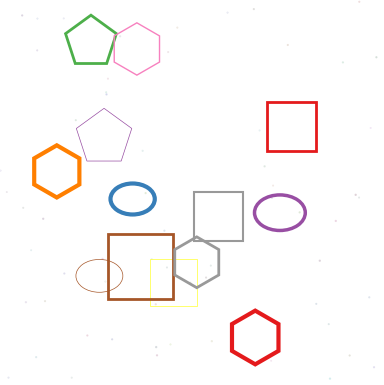[{"shape": "hexagon", "thickness": 3, "radius": 0.35, "center": [0.663, 0.123]}, {"shape": "square", "thickness": 2, "radius": 0.32, "center": [0.757, 0.671]}, {"shape": "oval", "thickness": 3, "radius": 0.29, "center": [0.345, 0.483]}, {"shape": "pentagon", "thickness": 2, "radius": 0.35, "center": [0.236, 0.891]}, {"shape": "pentagon", "thickness": 0.5, "radius": 0.38, "center": [0.27, 0.643]}, {"shape": "oval", "thickness": 2.5, "radius": 0.33, "center": [0.727, 0.448]}, {"shape": "hexagon", "thickness": 3, "radius": 0.34, "center": [0.148, 0.555]}, {"shape": "square", "thickness": 0.5, "radius": 0.31, "center": [0.451, 0.267]}, {"shape": "square", "thickness": 2, "radius": 0.42, "center": [0.364, 0.308]}, {"shape": "oval", "thickness": 0.5, "radius": 0.3, "center": [0.258, 0.283]}, {"shape": "hexagon", "thickness": 1, "radius": 0.34, "center": [0.356, 0.873]}, {"shape": "hexagon", "thickness": 2, "radius": 0.33, "center": [0.511, 0.319]}, {"shape": "square", "thickness": 1.5, "radius": 0.32, "center": [0.568, 0.437]}]